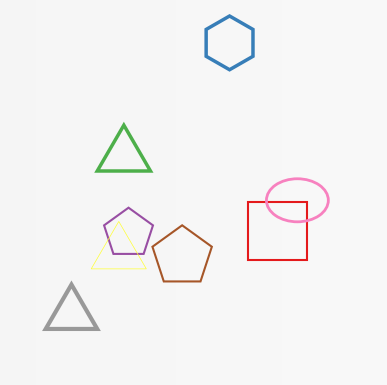[{"shape": "square", "thickness": 1.5, "radius": 0.38, "center": [0.717, 0.401]}, {"shape": "hexagon", "thickness": 2.5, "radius": 0.35, "center": [0.592, 0.889]}, {"shape": "triangle", "thickness": 2.5, "radius": 0.4, "center": [0.32, 0.596]}, {"shape": "pentagon", "thickness": 1.5, "radius": 0.33, "center": [0.332, 0.394]}, {"shape": "triangle", "thickness": 0.5, "radius": 0.41, "center": [0.307, 0.343]}, {"shape": "pentagon", "thickness": 1.5, "radius": 0.4, "center": [0.47, 0.334]}, {"shape": "oval", "thickness": 2, "radius": 0.4, "center": [0.767, 0.48]}, {"shape": "triangle", "thickness": 3, "radius": 0.38, "center": [0.184, 0.184]}]